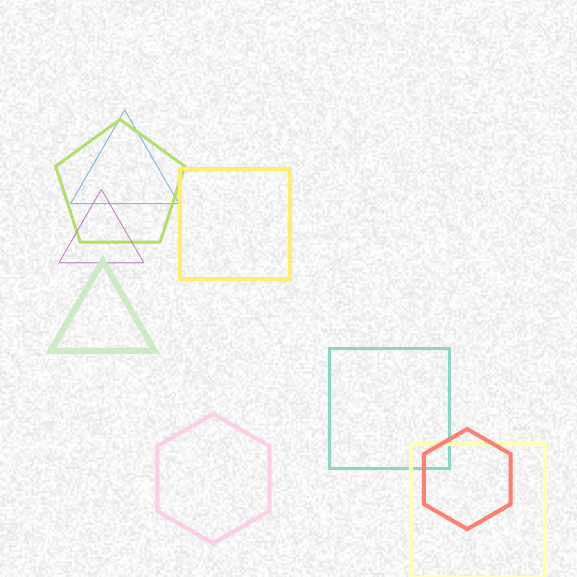[{"shape": "square", "thickness": 1.5, "radius": 0.52, "center": [0.673, 0.293]}, {"shape": "square", "thickness": 2, "radius": 0.58, "center": [0.827, 0.115]}, {"shape": "hexagon", "thickness": 2, "radius": 0.43, "center": [0.809, 0.17]}, {"shape": "triangle", "thickness": 0.5, "radius": 0.54, "center": [0.216, 0.701]}, {"shape": "pentagon", "thickness": 1.5, "radius": 0.59, "center": [0.208, 0.675]}, {"shape": "hexagon", "thickness": 2, "radius": 0.56, "center": [0.369, 0.17]}, {"shape": "triangle", "thickness": 0.5, "radius": 0.42, "center": [0.176, 0.587]}, {"shape": "triangle", "thickness": 3, "radius": 0.52, "center": [0.178, 0.444]}, {"shape": "square", "thickness": 2, "radius": 0.48, "center": [0.407, 0.611]}]